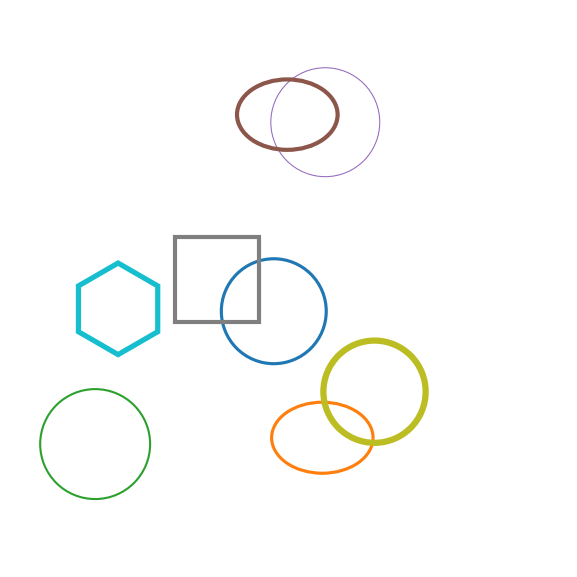[{"shape": "circle", "thickness": 1.5, "radius": 0.45, "center": [0.474, 0.46]}, {"shape": "oval", "thickness": 1.5, "radius": 0.44, "center": [0.558, 0.241]}, {"shape": "circle", "thickness": 1, "radius": 0.48, "center": [0.165, 0.23]}, {"shape": "circle", "thickness": 0.5, "radius": 0.47, "center": [0.563, 0.788]}, {"shape": "oval", "thickness": 2, "radius": 0.44, "center": [0.497, 0.801]}, {"shape": "square", "thickness": 2, "radius": 0.37, "center": [0.376, 0.516]}, {"shape": "circle", "thickness": 3, "radius": 0.44, "center": [0.649, 0.321]}, {"shape": "hexagon", "thickness": 2.5, "radius": 0.4, "center": [0.204, 0.464]}]